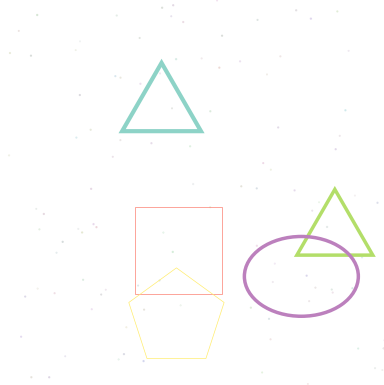[{"shape": "triangle", "thickness": 3, "radius": 0.59, "center": [0.42, 0.718]}, {"shape": "square", "thickness": 0.5, "radius": 0.57, "center": [0.464, 0.35]}, {"shape": "triangle", "thickness": 2.5, "radius": 0.57, "center": [0.87, 0.394]}, {"shape": "oval", "thickness": 2.5, "radius": 0.74, "center": [0.783, 0.282]}, {"shape": "pentagon", "thickness": 0.5, "radius": 0.65, "center": [0.458, 0.174]}]